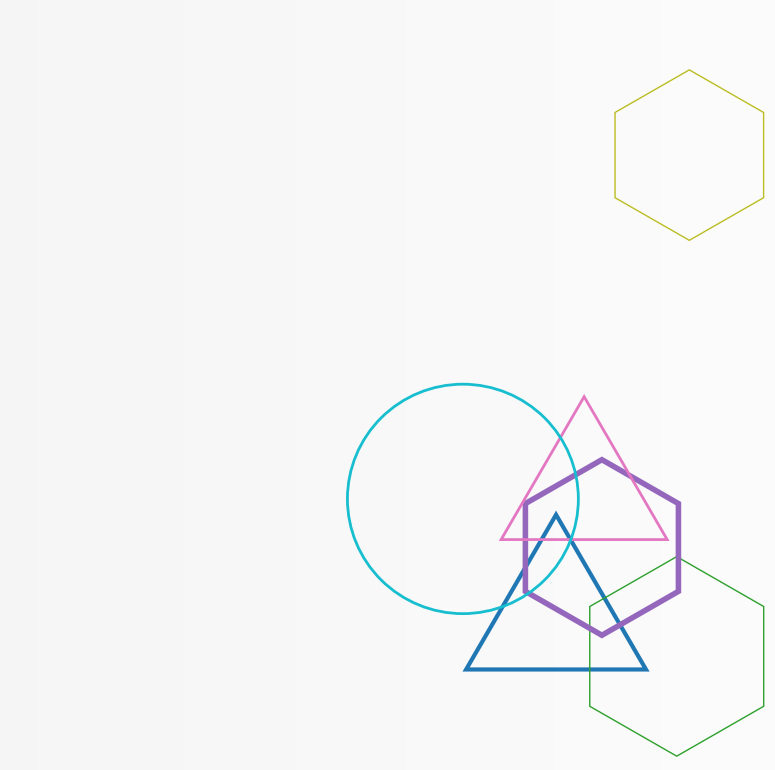[{"shape": "triangle", "thickness": 1.5, "radius": 0.67, "center": [0.717, 0.198]}, {"shape": "hexagon", "thickness": 0.5, "radius": 0.65, "center": [0.873, 0.148]}, {"shape": "hexagon", "thickness": 2, "radius": 0.57, "center": [0.777, 0.289]}, {"shape": "triangle", "thickness": 1, "radius": 0.62, "center": [0.754, 0.361]}, {"shape": "hexagon", "thickness": 0.5, "radius": 0.55, "center": [0.889, 0.799]}, {"shape": "circle", "thickness": 1, "radius": 0.74, "center": [0.597, 0.352]}]